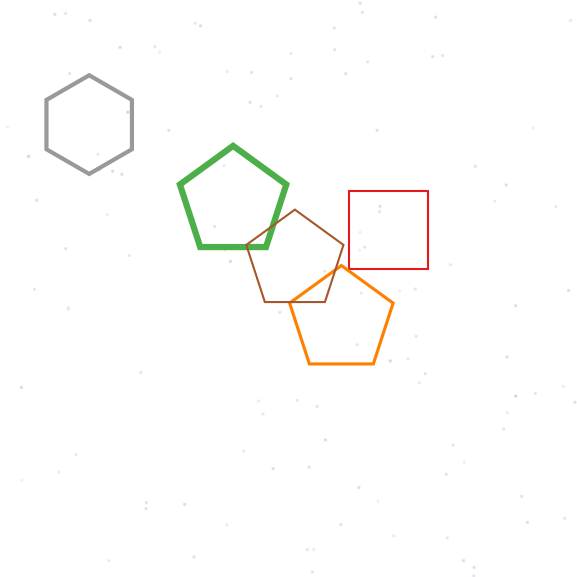[{"shape": "square", "thickness": 1, "radius": 0.34, "center": [0.672, 0.601]}, {"shape": "pentagon", "thickness": 3, "radius": 0.48, "center": [0.404, 0.65]}, {"shape": "pentagon", "thickness": 1.5, "radius": 0.47, "center": [0.591, 0.445]}, {"shape": "pentagon", "thickness": 1, "radius": 0.44, "center": [0.511, 0.548]}, {"shape": "hexagon", "thickness": 2, "radius": 0.43, "center": [0.154, 0.783]}]